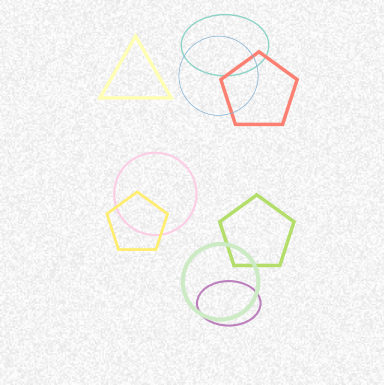[{"shape": "oval", "thickness": 1, "radius": 0.57, "center": [0.585, 0.883]}, {"shape": "triangle", "thickness": 2.5, "radius": 0.53, "center": [0.352, 0.799]}, {"shape": "pentagon", "thickness": 2.5, "radius": 0.52, "center": [0.673, 0.761]}, {"shape": "circle", "thickness": 0.5, "radius": 0.51, "center": [0.568, 0.803]}, {"shape": "pentagon", "thickness": 2.5, "radius": 0.51, "center": [0.667, 0.393]}, {"shape": "circle", "thickness": 1.5, "radius": 0.53, "center": [0.403, 0.496]}, {"shape": "oval", "thickness": 1.5, "radius": 0.41, "center": [0.594, 0.212]}, {"shape": "circle", "thickness": 3, "radius": 0.49, "center": [0.573, 0.268]}, {"shape": "pentagon", "thickness": 2, "radius": 0.41, "center": [0.356, 0.419]}]